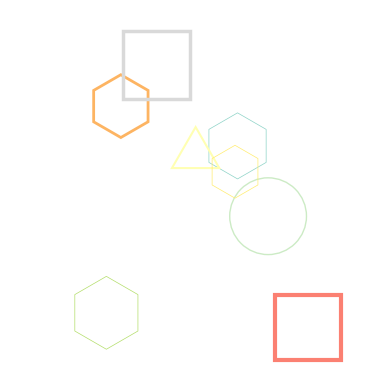[{"shape": "hexagon", "thickness": 0.5, "radius": 0.43, "center": [0.617, 0.621]}, {"shape": "triangle", "thickness": 1.5, "radius": 0.36, "center": [0.508, 0.599]}, {"shape": "square", "thickness": 3, "radius": 0.42, "center": [0.8, 0.149]}, {"shape": "hexagon", "thickness": 2, "radius": 0.41, "center": [0.314, 0.724]}, {"shape": "hexagon", "thickness": 0.5, "radius": 0.47, "center": [0.276, 0.188]}, {"shape": "square", "thickness": 2.5, "radius": 0.44, "center": [0.406, 0.831]}, {"shape": "circle", "thickness": 1, "radius": 0.5, "center": [0.696, 0.438]}, {"shape": "hexagon", "thickness": 0.5, "radius": 0.34, "center": [0.61, 0.554]}]